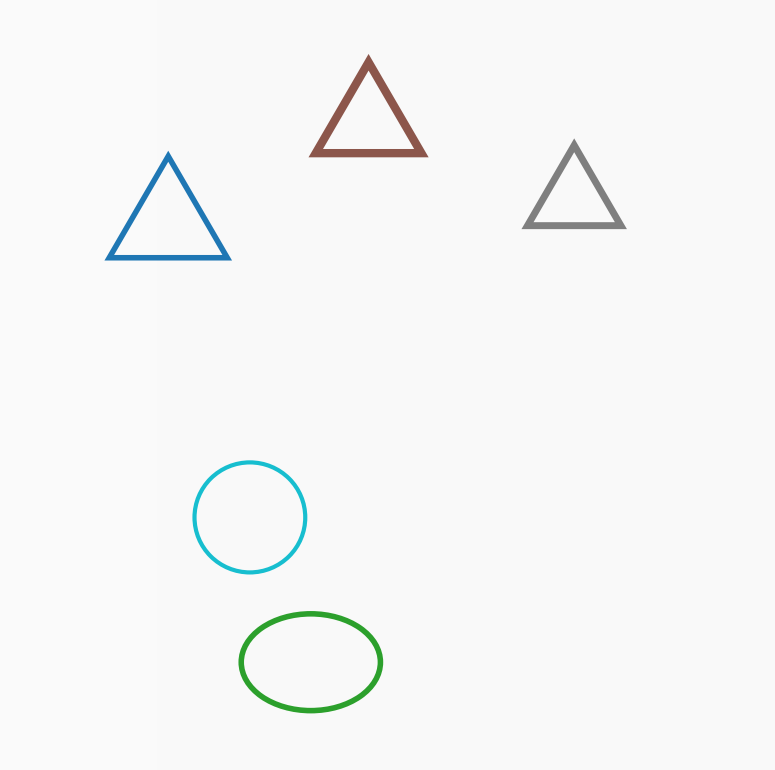[{"shape": "triangle", "thickness": 2, "radius": 0.44, "center": [0.217, 0.709]}, {"shape": "oval", "thickness": 2, "radius": 0.45, "center": [0.401, 0.14]}, {"shape": "triangle", "thickness": 3, "radius": 0.39, "center": [0.476, 0.84]}, {"shape": "triangle", "thickness": 2.5, "radius": 0.35, "center": [0.741, 0.742]}, {"shape": "circle", "thickness": 1.5, "radius": 0.36, "center": [0.322, 0.328]}]